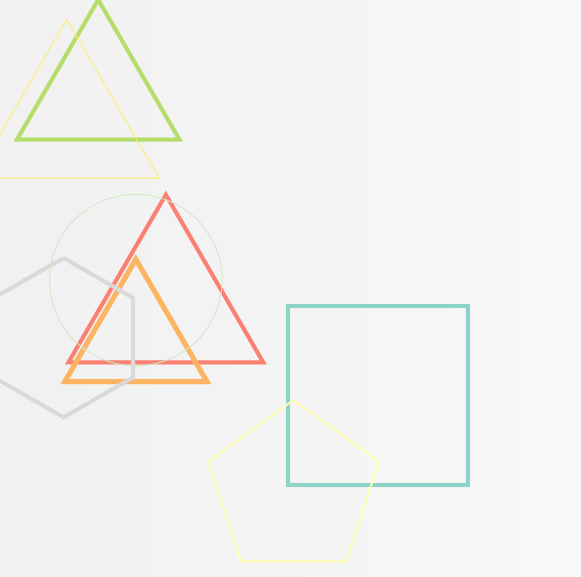[{"shape": "square", "thickness": 2, "radius": 0.78, "center": [0.651, 0.315]}, {"shape": "pentagon", "thickness": 1, "radius": 0.77, "center": [0.505, 0.152]}, {"shape": "triangle", "thickness": 2, "radius": 0.97, "center": [0.285, 0.468]}, {"shape": "triangle", "thickness": 2.5, "radius": 0.71, "center": [0.234, 0.409]}, {"shape": "triangle", "thickness": 2, "radius": 0.81, "center": [0.169, 0.838]}, {"shape": "hexagon", "thickness": 2, "radius": 0.69, "center": [0.109, 0.414]}, {"shape": "circle", "thickness": 0.5, "radius": 0.74, "center": [0.234, 0.514]}, {"shape": "triangle", "thickness": 0.5, "radius": 0.92, "center": [0.115, 0.782]}]